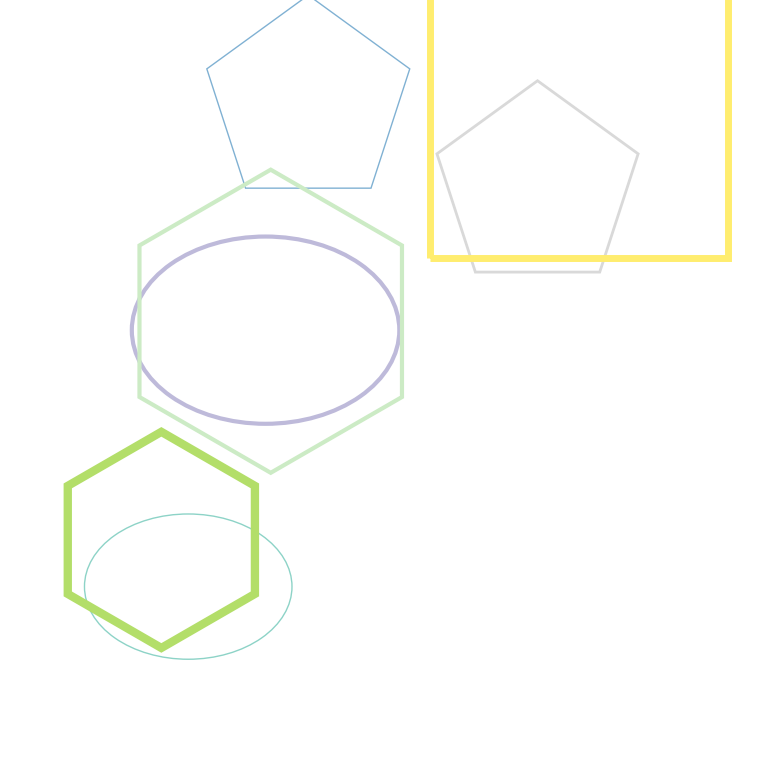[{"shape": "oval", "thickness": 0.5, "radius": 0.67, "center": [0.244, 0.238]}, {"shape": "oval", "thickness": 1.5, "radius": 0.87, "center": [0.345, 0.571]}, {"shape": "pentagon", "thickness": 0.5, "radius": 0.69, "center": [0.4, 0.868]}, {"shape": "hexagon", "thickness": 3, "radius": 0.7, "center": [0.21, 0.299]}, {"shape": "pentagon", "thickness": 1, "radius": 0.69, "center": [0.698, 0.758]}, {"shape": "hexagon", "thickness": 1.5, "radius": 0.98, "center": [0.352, 0.583]}, {"shape": "square", "thickness": 2.5, "radius": 0.97, "center": [0.752, 0.858]}]